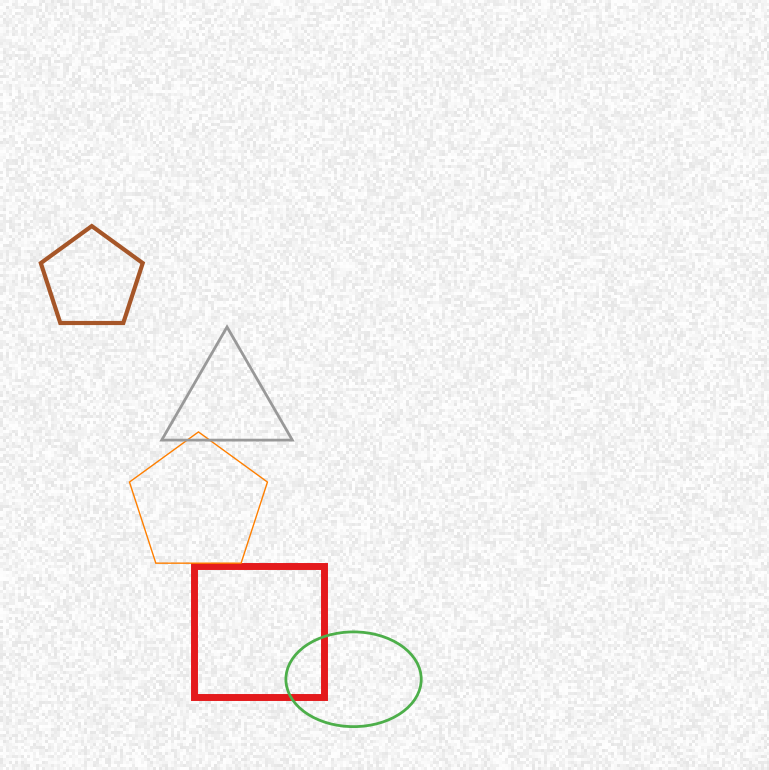[{"shape": "square", "thickness": 2.5, "radius": 0.42, "center": [0.336, 0.18]}, {"shape": "oval", "thickness": 1, "radius": 0.44, "center": [0.459, 0.118]}, {"shape": "pentagon", "thickness": 0.5, "radius": 0.47, "center": [0.258, 0.345]}, {"shape": "pentagon", "thickness": 1.5, "radius": 0.35, "center": [0.119, 0.637]}, {"shape": "triangle", "thickness": 1, "radius": 0.49, "center": [0.295, 0.477]}]